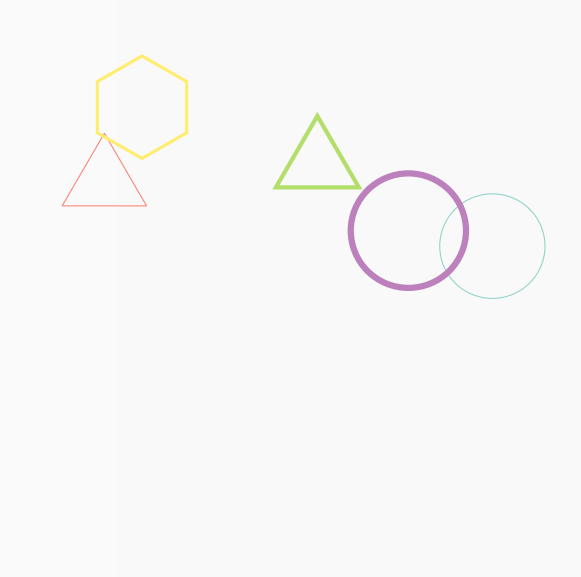[{"shape": "circle", "thickness": 0.5, "radius": 0.45, "center": [0.847, 0.573]}, {"shape": "triangle", "thickness": 0.5, "radius": 0.42, "center": [0.18, 0.685]}, {"shape": "triangle", "thickness": 2, "radius": 0.41, "center": [0.546, 0.716]}, {"shape": "circle", "thickness": 3, "radius": 0.5, "center": [0.703, 0.6]}, {"shape": "hexagon", "thickness": 1.5, "radius": 0.44, "center": [0.244, 0.814]}]